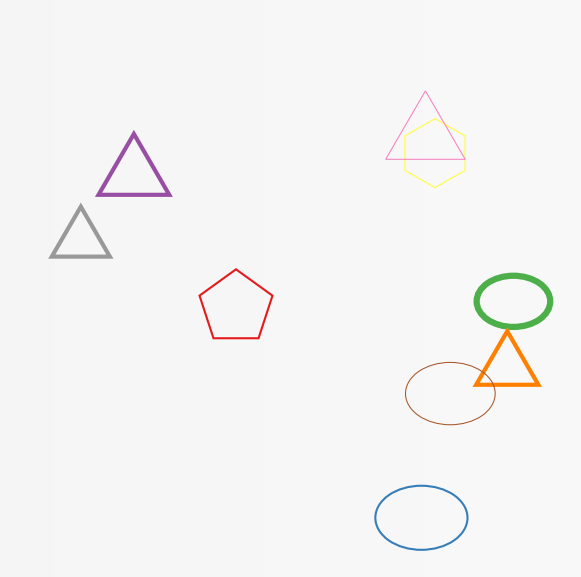[{"shape": "pentagon", "thickness": 1, "radius": 0.33, "center": [0.406, 0.467]}, {"shape": "oval", "thickness": 1, "radius": 0.4, "center": [0.725, 0.103]}, {"shape": "oval", "thickness": 3, "radius": 0.32, "center": [0.883, 0.477]}, {"shape": "triangle", "thickness": 2, "radius": 0.35, "center": [0.23, 0.697]}, {"shape": "triangle", "thickness": 2, "radius": 0.31, "center": [0.873, 0.364]}, {"shape": "hexagon", "thickness": 0.5, "radius": 0.3, "center": [0.748, 0.734]}, {"shape": "oval", "thickness": 0.5, "radius": 0.39, "center": [0.775, 0.318]}, {"shape": "triangle", "thickness": 0.5, "radius": 0.39, "center": [0.732, 0.763]}, {"shape": "triangle", "thickness": 2, "radius": 0.29, "center": [0.139, 0.584]}]